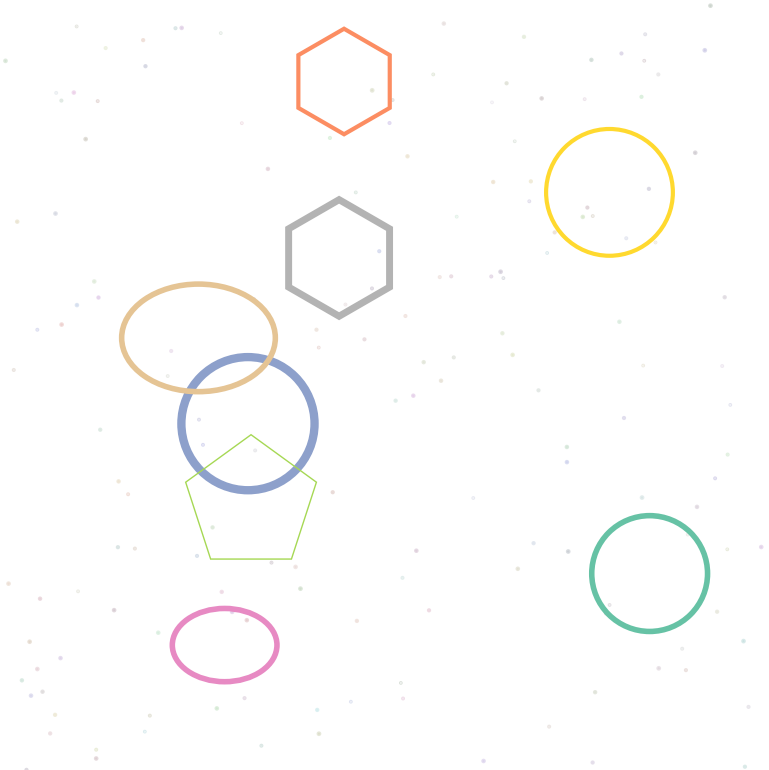[{"shape": "circle", "thickness": 2, "radius": 0.38, "center": [0.844, 0.255]}, {"shape": "hexagon", "thickness": 1.5, "radius": 0.34, "center": [0.447, 0.894]}, {"shape": "circle", "thickness": 3, "radius": 0.43, "center": [0.322, 0.45]}, {"shape": "oval", "thickness": 2, "radius": 0.34, "center": [0.292, 0.162]}, {"shape": "pentagon", "thickness": 0.5, "radius": 0.45, "center": [0.326, 0.346]}, {"shape": "circle", "thickness": 1.5, "radius": 0.41, "center": [0.792, 0.75]}, {"shape": "oval", "thickness": 2, "radius": 0.5, "center": [0.258, 0.561]}, {"shape": "hexagon", "thickness": 2.5, "radius": 0.38, "center": [0.44, 0.665]}]